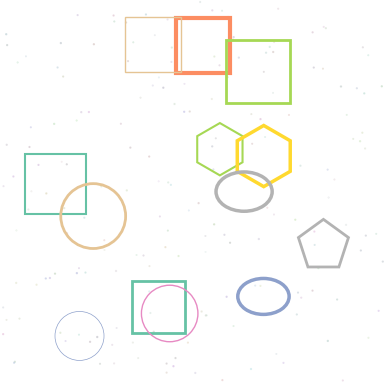[{"shape": "square", "thickness": 2, "radius": 0.34, "center": [0.412, 0.202]}, {"shape": "square", "thickness": 1.5, "radius": 0.39, "center": [0.144, 0.522]}, {"shape": "square", "thickness": 3, "radius": 0.35, "center": [0.528, 0.882]}, {"shape": "oval", "thickness": 2.5, "radius": 0.33, "center": [0.684, 0.23]}, {"shape": "circle", "thickness": 0.5, "radius": 0.32, "center": [0.207, 0.127]}, {"shape": "circle", "thickness": 1, "radius": 0.37, "center": [0.441, 0.186]}, {"shape": "square", "thickness": 2, "radius": 0.41, "center": [0.67, 0.815]}, {"shape": "hexagon", "thickness": 1.5, "radius": 0.34, "center": [0.571, 0.612]}, {"shape": "hexagon", "thickness": 2.5, "radius": 0.4, "center": [0.685, 0.595]}, {"shape": "circle", "thickness": 2, "radius": 0.42, "center": [0.242, 0.439]}, {"shape": "square", "thickness": 1, "radius": 0.36, "center": [0.397, 0.884]}, {"shape": "pentagon", "thickness": 2, "radius": 0.34, "center": [0.84, 0.362]}, {"shape": "oval", "thickness": 2.5, "radius": 0.36, "center": [0.634, 0.502]}]